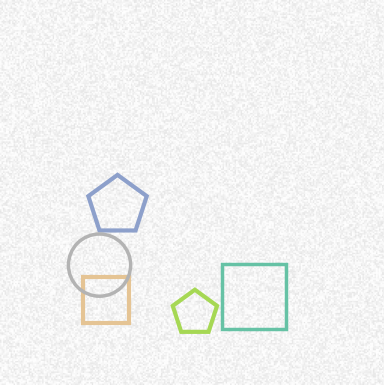[{"shape": "square", "thickness": 2.5, "radius": 0.42, "center": [0.66, 0.23]}, {"shape": "pentagon", "thickness": 3, "radius": 0.4, "center": [0.305, 0.466]}, {"shape": "pentagon", "thickness": 3, "radius": 0.3, "center": [0.506, 0.187]}, {"shape": "square", "thickness": 3, "radius": 0.3, "center": [0.275, 0.221]}, {"shape": "circle", "thickness": 2.5, "radius": 0.4, "center": [0.259, 0.311]}]